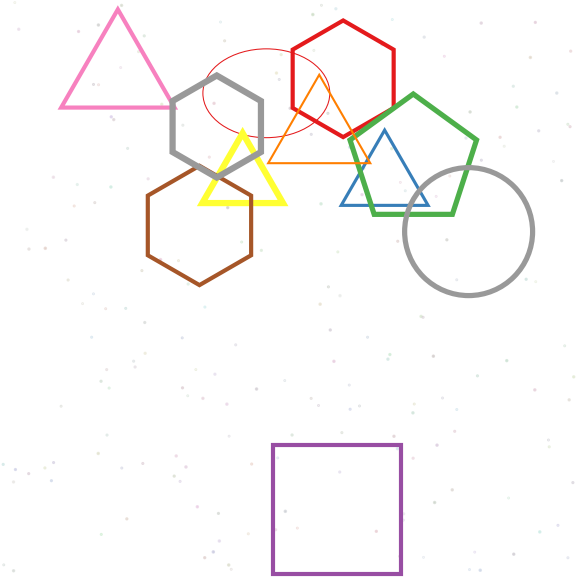[{"shape": "oval", "thickness": 0.5, "radius": 0.55, "center": [0.461, 0.838]}, {"shape": "hexagon", "thickness": 2, "radius": 0.5, "center": [0.594, 0.863]}, {"shape": "triangle", "thickness": 1.5, "radius": 0.43, "center": [0.666, 0.687]}, {"shape": "pentagon", "thickness": 2.5, "radius": 0.58, "center": [0.716, 0.721]}, {"shape": "square", "thickness": 2, "radius": 0.56, "center": [0.584, 0.117]}, {"shape": "triangle", "thickness": 1, "radius": 0.51, "center": [0.553, 0.768]}, {"shape": "triangle", "thickness": 3, "radius": 0.4, "center": [0.42, 0.688]}, {"shape": "hexagon", "thickness": 2, "radius": 0.52, "center": [0.345, 0.609]}, {"shape": "triangle", "thickness": 2, "radius": 0.57, "center": [0.204, 0.87]}, {"shape": "hexagon", "thickness": 3, "radius": 0.44, "center": [0.375, 0.78]}, {"shape": "circle", "thickness": 2.5, "radius": 0.55, "center": [0.811, 0.598]}]